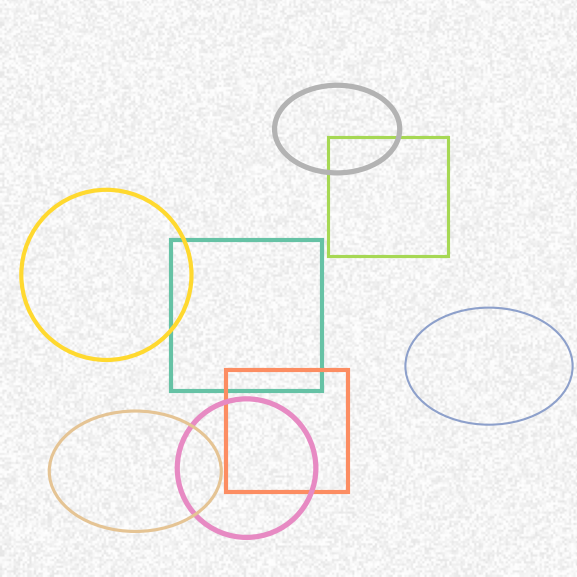[{"shape": "square", "thickness": 2, "radius": 0.65, "center": [0.426, 0.453]}, {"shape": "square", "thickness": 2, "radius": 0.53, "center": [0.497, 0.253]}, {"shape": "oval", "thickness": 1, "radius": 0.72, "center": [0.847, 0.365]}, {"shape": "circle", "thickness": 2.5, "radius": 0.6, "center": [0.427, 0.189]}, {"shape": "square", "thickness": 1.5, "radius": 0.52, "center": [0.671, 0.659]}, {"shape": "circle", "thickness": 2, "radius": 0.74, "center": [0.184, 0.523]}, {"shape": "oval", "thickness": 1.5, "radius": 0.74, "center": [0.234, 0.183]}, {"shape": "oval", "thickness": 2.5, "radius": 0.54, "center": [0.584, 0.776]}]